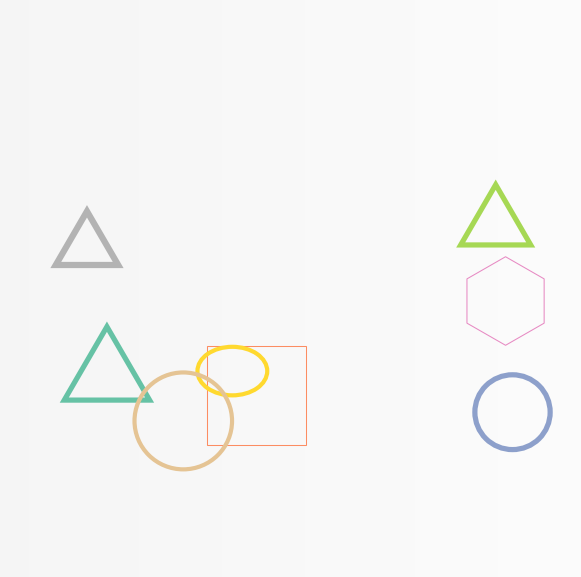[{"shape": "triangle", "thickness": 2.5, "radius": 0.42, "center": [0.184, 0.349]}, {"shape": "square", "thickness": 0.5, "radius": 0.43, "center": [0.442, 0.314]}, {"shape": "circle", "thickness": 2.5, "radius": 0.32, "center": [0.882, 0.285]}, {"shape": "hexagon", "thickness": 0.5, "radius": 0.38, "center": [0.87, 0.478]}, {"shape": "triangle", "thickness": 2.5, "radius": 0.35, "center": [0.853, 0.61]}, {"shape": "oval", "thickness": 2, "radius": 0.3, "center": [0.4, 0.357]}, {"shape": "circle", "thickness": 2, "radius": 0.42, "center": [0.315, 0.27]}, {"shape": "triangle", "thickness": 3, "radius": 0.31, "center": [0.15, 0.571]}]